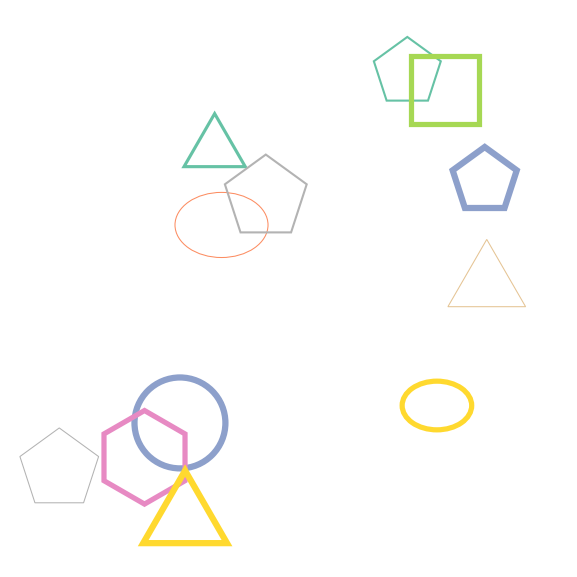[{"shape": "triangle", "thickness": 1.5, "radius": 0.31, "center": [0.372, 0.741]}, {"shape": "pentagon", "thickness": 1, "radius": 0.3, "center": [0.705, 0.874]}, {"shape": "oval", "thickness": 0.5, "radius": 0.4, "center": [0.384, 0.61]}, {"shape": "circle", "thickness": 3, "radius": 0.39, "center": [0.312, 0.267]}, {"shape": "pentagon", "thickness": 3, "radius": 0.29, "center": [0.839, 0.686]}, {"shape": "hexagon", "thickness": 2.5, "radius": 0.41, "center": [0.25, 0.207]}, {"shape": "square", "thickness": 2.5, "radius": 0.3, "center": [0.77, 0.844]}, {"shape": "triangle", "thickness": 3, "radius": 0.42, "center": [0.321, 0.101]}, {"shape": "oval", "thickness": 2.5, "radius": 0.3, "center": [0.757, 0.297]}, {"shape": "triangle", "thickness": 0.5, "radius": 0.39, "center": [0.843, 0.507]}, {"shape": "pentagon", "thickness": 0.5, "radius": 0.36, "center": [0.103, 0.186]}, {"shape": "pentagon", "thickness": 1, "radius": 0.37, "center": [0.46, 0.657]}]